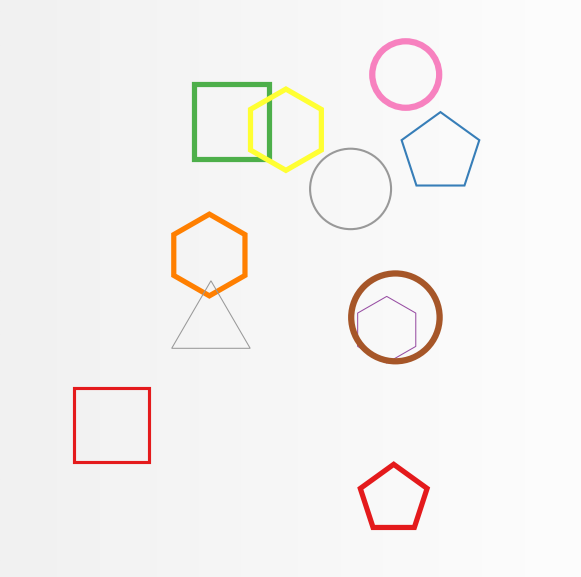[{"shape": "square", "thickness": 1.5, "radius": 0.32, "center": [0.192, 0.263]}, {"shape": "pentagon", "thickness": 2.5, "radius": 0.3, "center": [0.677, 0.135]}, {"shape": "pentagon", "thickness": 1, "radius": 0.35, "center": [0.758, 0.735]}, {"shape": "square", "thickness": 2.5, "radius": 0.32, "center": [0.399, 0.789]}, {"shape": "hexagon", "thickness": 0.5, "radius": 0.29, "center": [0.665, 0.428]}, {"shape": "hexagon", "thickness": 2.5, "radius": 0.35, "center": [0.36, 0.558]}, {"shape": "hexagon", "thickness": 2.5, "radius": 0.35, "center": [0.492, 0.775]}, {"shape": "circle", "thickness": 3, "radius": 0.38, "center": [0.68, 0.45]}, {"shape": "circle", "thickness": 3, "radius": 0.29, "center": [0.698, 0.87]}, {"shape": "triangle", "thickness": 0.5, "radius": 0.39, "center": [0.363, 0.435]}, {"shape": "circle", "thickness": 1, "radius": 0.35, "center": [0.603, 0.672]}]